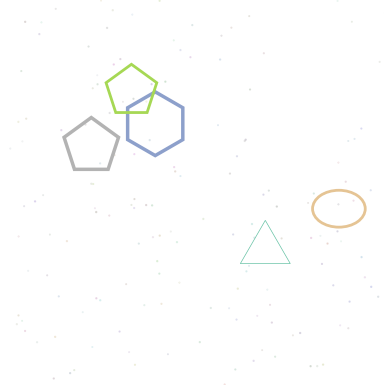[{"shape": "triangle", "thickness": 0.5, "radius": 0.37, "center": [0.689, 0.353]}, {"shape": "hexagon", "thickness": 2.5, "radius": 0.41, "center": [0.403, 0.679]}, {"shape": "pentagon", "thickness": 2, "radius": 0.35, "center": [0.341, 0.764]}, {"shape": "oval", "thickness": 2, "radius": 0.34, "center": [0.88, 0.458]}, {"shape": "pentagon", "thickness": 2.5, "radius": 0.37, "center": [0.237, 0.62]}]